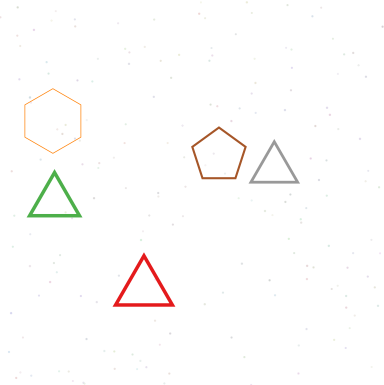[{"shape": "triangle", "thickness": 2.5, "radius": 0.43, "center": [0.374, 0.25]}, {"shape": "triangle", "thickness": 2.5, "radius": 0.37, "center": [0.142, 0.477]}, {"shape": "hexagon", "thickness": 0.5, "radius": 0.42, "center": [0.137, 0.686]}, {"shape": "pentagon", "thickness": 1.5, "radius": 0.36, "center": [0.569, 0.596]}, {"shape": "triangle", "thickness": 2, "radius": 0.35, "center": [0.712, 0.562]}]